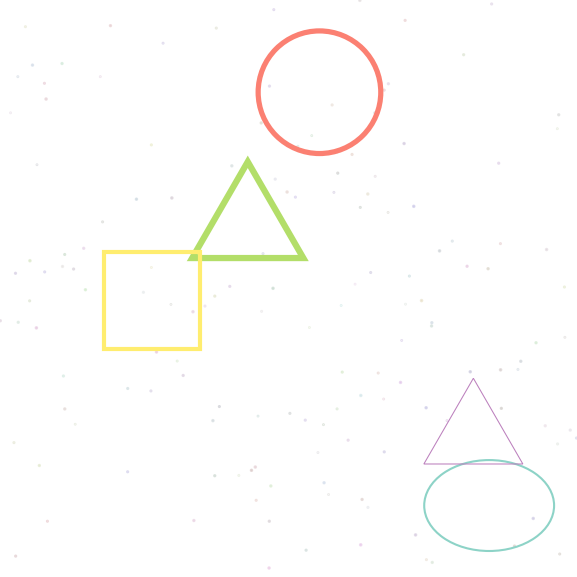[{"shape": "oval", "thickness": 1, "radius": 0.56, "center": [0.847, 0.124]}, {"shape": "circle", "thickness": 2.5, "radius": 0.53, "center": [0.553, 0.839]}, {"shape": "triangle", "thickness": 3, "radius": 0.56, "center": [0.429, 0.608]}, {"shape": "triangle", "thickness": 0.5, "radius": 0.49, "center": [0.82, 0.245]}, {"shape": "square", "thickness": 2, "radius": 0.42, "center": [0.264, 0.479]}]